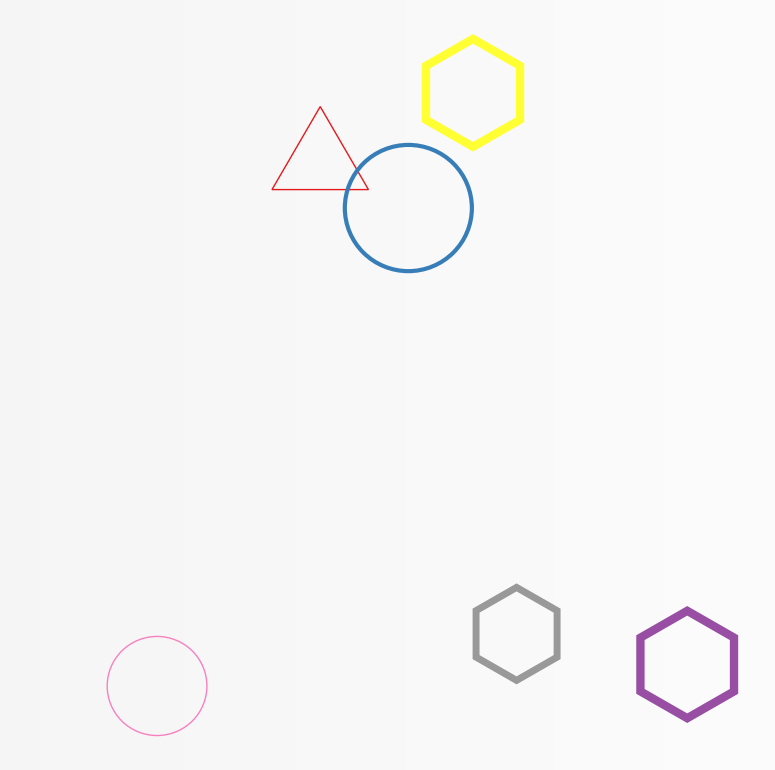[{"shape": "triangle", "thickness": 0.5, "radius": 0.36, "center": [0.413, 0.79]}, {"shape": "circle", "thickness": 1.5, "radius": 0.41, "center": [0.527, 0.73]}, {"shape": "hexagon", "thickness": 3, "radius": 0.35, "center": [0.887, 0.137]}, {"shape": "hexagon", "thickness": 3, "radius": 0.35, "center": [0.61, 0.879]}, {"shape": "circle", "thickness": 0.5, "radius": 0.32, "center": [0.203, 0.109]}, {"shape": "hexagon", "thickness": 2.5, "radius": 0.3, "center": [0.667, 0.177]}]